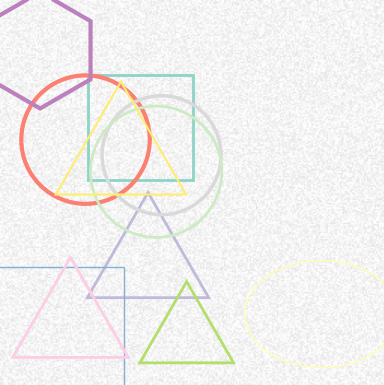[{"shape": "square", "thickness": 2, "radius": 0.68, "center": [0.364, 0.669]}, {"shape": "oval", "thickness": 1, "radius": 0.99, "center": [0.835, 0.185]}, {"shape": "triangle", "thickness": 2, "radius": 0.91, "center": [0.385, 0.318]}, {"shape": "circle", "thickness": 3, "radius": 0.83, "center": [0.222, 0.637]}, {"shape": "square", "thickness": 1, "radius": 0.91, "center": [0.14, 0.126]}, {"shape": "triangle", "thickness": 2, "radius": 0.7, "center": [0.485, 0.128]}, {"shape": "triangle", "thickness": 2, "radius": 0.87, "center": [0.183, 0.158]}, {"shape": "circle", "thickness": 2.5, "radius": 0.77, "center": [0.42, 0.597]}, {"shape": "hexagon", "thickness": 3, "radius": 0.76, "center": [0.104, 0.869]}, {"shape": "circle", "thickness": 2, "radius": 0.85, "center": [0.406, 0.554]}, {"shape": "triangle", "thickness": 1.5, "radius": 0.98, "center": [0.314, 0.592]}]